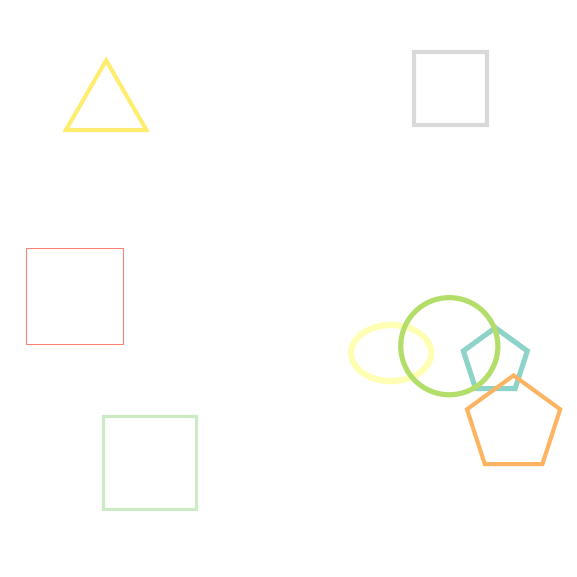[{"shape": "pentagon", "thickness": 2.5, "radius": 0.29, "center": [0.858, 0.373]}, {"shape": "oval", "thickness": 3, "radius": 0.35, "center": [0.677, 0.388]}, {"shape": "square", "thickness": 0.5, "radius": 0.42, "center": [0.129, 0.487]}, {"shape": "pentagon", "thickness": 2, "radius": 0.42, "center": [0.889, 0.264]}, {"shape": "circle", "thickness": 2.5, "radius": 0.42, "center": [0.778, 0.4]}, {"shape": "square", "thickness": 2, "radius": 0.32, "center": [0.781, 0.845]}, {"shape": "square", "thickness": 1.5, "radius": 0.4, "center": [0.259, 0.198]}, {"shape": "triangle", "thickness": 2, "radius": 0.4, "center": [0.184, 0.814]}]